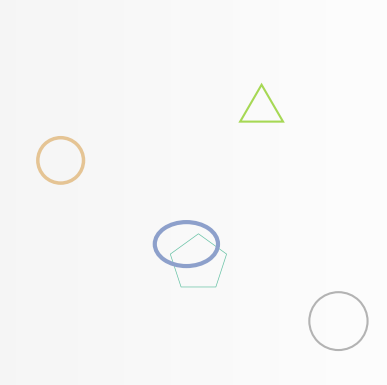[{"shape": "pentagon", "thickness": 0.5, "radius": 0.38, "center": [0.512, 0.316]}, {"shape": "oval", "thickness": 3, "radius": 0.41, "center": [0.481, 0.366]}, {"shape": "triangle", "thickness": 1.5, "radius": 0.32, "center": [0.675, 0.716]}, {"shape": "circle", "thickness": 2.5, "radius": 0.29, "center": [0.157, 0.583]}, {"shape": "circle", "thickness": 1.5, "radius": 0.38, "center": [0.873, 0.166]}]